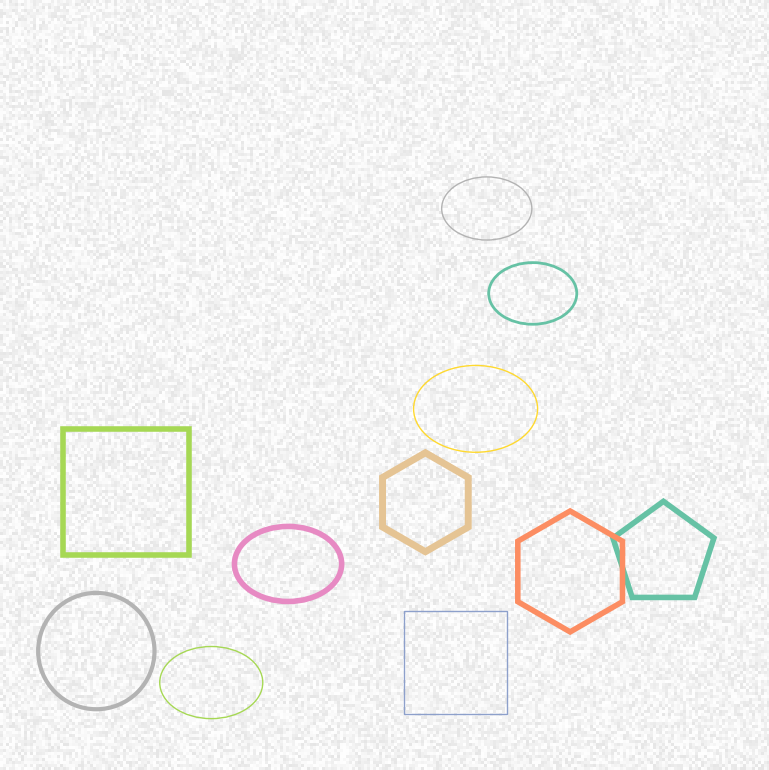[{"shape": "oval", "thickness": 1, "radius": 0.29, "center": [0.692, 0.619]}, {"shape": "pentagon", "thickness": 2, "radius": 0.34, "center": [0.862, 0.28]}, {"shape": "hexagon", "thickness": 2, "radius": 0.39, "center": [0.74, 0.258]}, {"shape": "square", "thickness": 0.5, "radius": 0.33, "center": [0.591, 0.139]}, {"shape": "oval", "thickness": 2, "radius": 0.35, "center": [0.374, 0.268]}, {"shape": "square", "thickness": 2, "radius": 0.41, "center": [0.164, 0.361]}, {"shape": "oval", "thickness": 0.5, "radius": 0.33, "center": [0.274, 0.114]}, {"shape": "oval", "thickness": 0.5, "radius": 0.4, "center": [0.618, 0.469]}, {"shape": "hexagon", "thickness": 2.5, "radius": 0.32, "center": [0.552, 0.348]}, {"shape": "oval", "thickness": 0.5, "radius": 0.29, "center": [0.632, 0.729]}, {"shape": "circle", "thickness": 1.5, "radius": 0.38, "center": [0.125, 0.154]}]